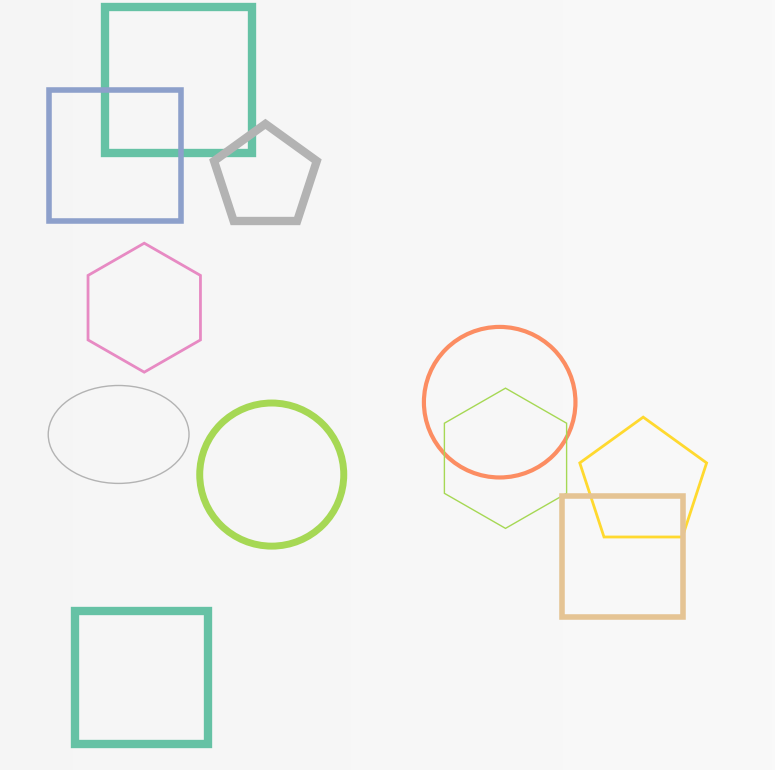[{"shape": "square", "thickness": 3, "radius": 0.43, "center": [0.183, 0.12]}, {"shape": "square", "thickness": 3, "radius": 0.47, "center": [0.23, 0.896]}, {"shape": "circle", "thickness": 1.5, "radius": 0.49, "center": [0.645, 0.478]}, {"shape": "square", "thickness": 2, "radius": 0.43, "center": [0.149, 0.798]}, {"shape": "hexagon", "thickness": 1, "radius": 0.42, "center": [0.186, 0.6]}, {"shape": "circle", "thickness": 2.5, "radius": 0.46, "center": [0.351, 0.384]}, {"shape": "hexagon", "thickness": 0.5, "radius": 0.46, "center": [0.652, 0.405]}, {"shape": "pentagon", "thickness": 1, "radius": 0.43, "center": [0.83, 0.372]}, {"shape": "square", "thickness": 2, "radius": 0.39, "center": [0.803, 0.277]}, {"shape": "pentagon", "thickness": 3, "radius": 0.35, "center": [0.342, 0.769]}, {"shape": "oval", "thickness": 0.5, "radius": 0.45, "center": [0.153, 0.436]}]